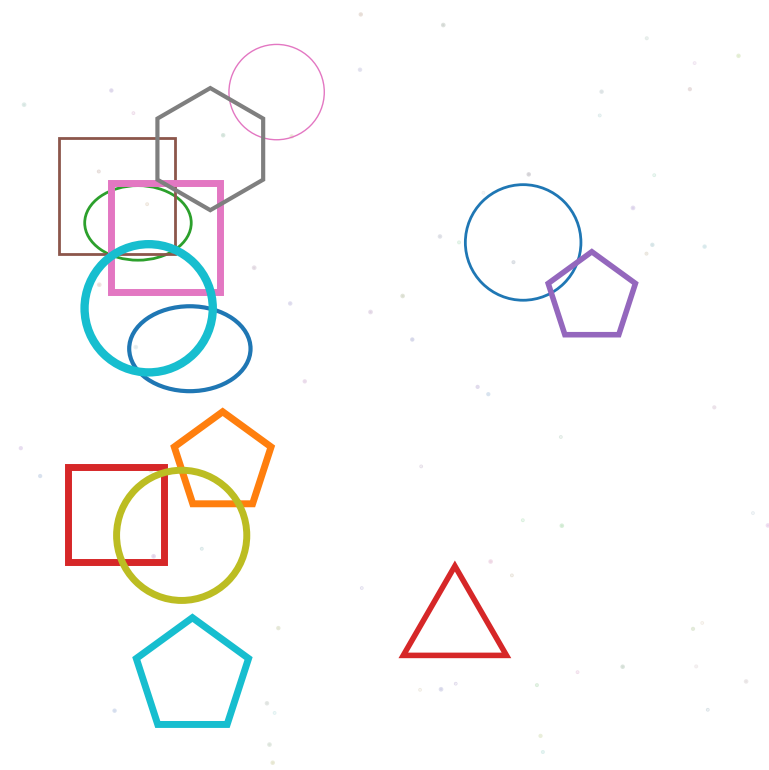[{"shape": "oval", "thickness": 1.5, "radius": 0.39, "center": [0.247, 0.547]}, {"shape": "circle", "thickness": 1, "radius": 0.38, "center": [0.679, 0.685]}, {"shape": "pentagon", "thickness": 2.5, "radius": 0.33, "center": [0.289, 0.399]}, {"shape": "oval", "thickness": 1, "radius": 0.35, "center": [0.179, 0.711]}, {"shape": "triangle", "thickness": 2, "radius": 0.39, "center": [0.591, 0.188]}, {"shape": "square", "thickness": 2.5, "radius": 0.31, "center": [0.151, 0.331]}, {"shape": "pentagon", "thickness": 2, "radius": 0.3, "center": [0.769, 0.613]}, {"shape": "square", "thickness": 1, "radius": 0.38, "center": [0.152, 0.746]}, {"shape": "circle", "thickness": 0.5, "radius": 0.31, "center": [0.359, 0.88]}, {"shape": "square", "thickness": 2.5, "radius": 0.35, "center": [0.215, 0.692]}, {"shape": "hexagon", "thickness": 1.5, "radius": 0.4, "center": [0.273, 0.806]}, {"shape": "circle", "thickness": 2.5, "radius": 0.42, "center": [0.236, 0.305]}, {"shape": "pentagon", "thickness": 2.5, "radius": 0.38, "center": [0.25, 0.121]}, {"shape": "circle", "thickness": 3, "radius": 0.42, "center": [0.193, 0.6]}]